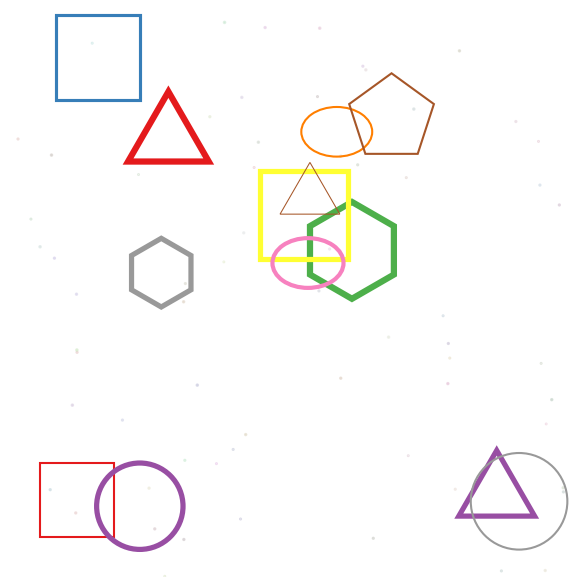[{"shape": "triangle", "thickness": 3, "radius": 0.4, "center": [0.292, 0.76]}, {"shape": "square", "thickness": 1, "radius": 0.32, "center": [0.133, 0.133]}, {"shape": "square", "thickness": 1.5, "radius": 0.37, "center": [0.17, 0.9]}, {"shape": "hexagon", "thickness": 3, "radius": 0.42, "center": [0.609, 0.566]}, {"shape": "triangle", "thickness": 2.5, "radius": 0.38, "center": [0.86, 0.143]}, {"shape": "circle", "thickness": 2.5, "radius": 0.37, "center": [0.242, 0.123]}, {"shape": "oval", "thickness": 1, "radius": 0.31, "center": [0.583, 0.771]}, {"shape": "square", "thickness": 2.5, "radius": 0.38, "center": [0.526, 0.627]}, {"shape": "pentagon", "thickness": 1, "radius": 0.39, "center": [0.678, 0.795]}, {"shape": "triangle", "thickness": 0.5, "radius": 0.3, "center": [0.537, 0.658]}, {"shape": "oval", "thickness": 2, "radius": 0.31, "center": [0.533, 0.544]}, {"shape": "hexagon", "thickness": 2.5, "radius": 0.3, "center": [0.279, 0.527]}, {"shape": "circle", "thickness": 1, "radius": 0.42, "center": [0.899, 0.131]}]